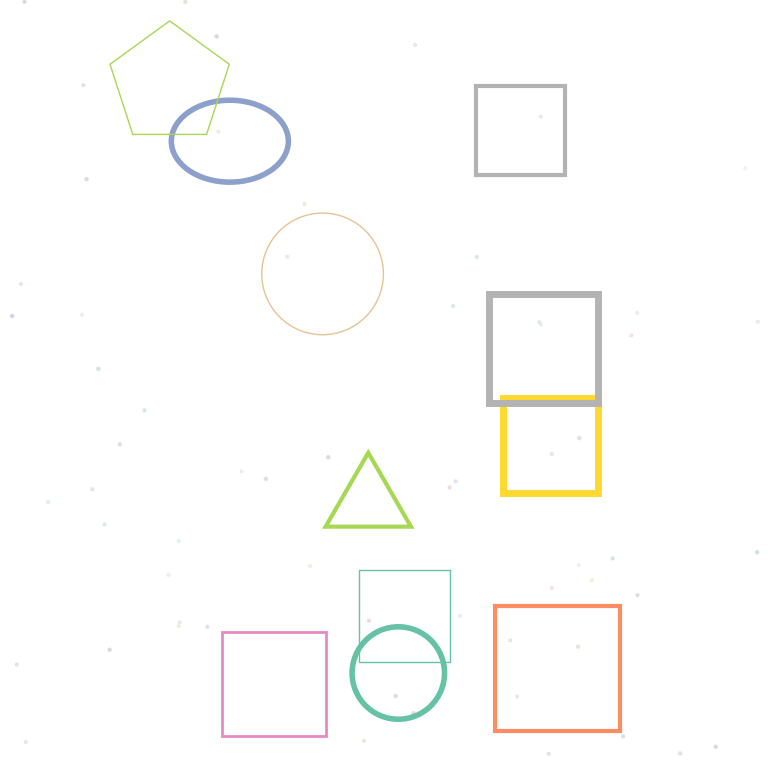[{"shape": "square", "thickness": 0.5, "radius": 0.3, "center": [0.526, 0.2]}, {"shape": "circle", "thickness": 2, "radius": 0.3, "center": [0.517, 0.126]}, {"shape": "square", "thickness": 1.5, "radius": 0.41, "center": [0.724, 0.132]}, {"shape": "oval", "thickness": 2, "radius": 0.38, "center": [0.299, 0.817]}, {"shape": "square", "thickness": 1, "radius": 0.34, "center": [0.356, 0.112]}, {"shape": "triangle", "thickness": 1.5, "radius": 0.32, "center": [0.478, 0.348]}, {"shape": "pentagon", "thickness": 0.5, "radius": 0.41, "center": [0.22, 0.891]}, {"shape": "square", "thickness": 2.5, "radius": 0.31, "center": [0.714, 0.421]}, {"shape": "circle", "thickness": 0.5, "radius": 0.39, "center": [0.419, 0.644]}, {"shape": "square", "thickness": 2.5, "radius": 0.35, "center": [0.706, 0.548]}, {"shape": "square", "thickness": 1.5, "radius": 0.29, "center": [0.676, 0.83]}]